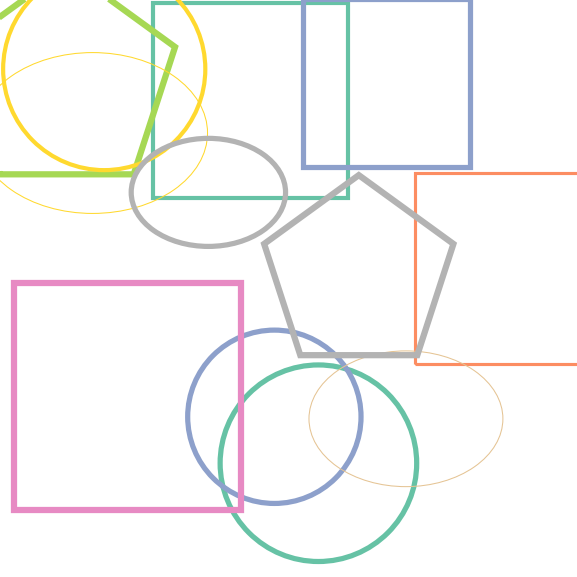[{"shape": "square", "thickness": 2, "radius": 0.84, "center": [0.433, 0.824]}, {"shape": "circle", "thickness": 2.5, "radius": 0.85, "center": [0.551, 0.197]}, {"shape": "square", "thickness": 1.5, "radius": 0.83, "center": [0.884, 0.534]}, {"shape": "square", "thickness": 2.5, "radius": 0.72, "center": [0.669, 0.855]}, {"shape": "circle", "thickness": 2.5, "radius": 0.75, "center": [0.475, 0.277]}, {"shape": "square", "thickness": 3, "radius": 0.98, "center": [0.221, 0.312]}, {"shape": "pentagon", "thickness": 3, "radius": 0.99, "center": [0.116, 0.857]}, {"shape": "circle", "thickness": 2, "radius": 0.88, "center": [0.18, 0.88]}, {"shape": "oval", "thickness": 0.5, "radius": 0.99, "center": [0.16, 0.769]}, {"shape": "oval", "thickness": 0.5, "radius": 0.84, "center": [0.703, 0.274]}, {"shape": "oval", "thickness": 2.5, "radius": 0.67, "center": [0.361, 0.666]}, {"shape": "pentagon", "thickness": 3, "radius": 0.86, "center": [0.621, 0.524]}]